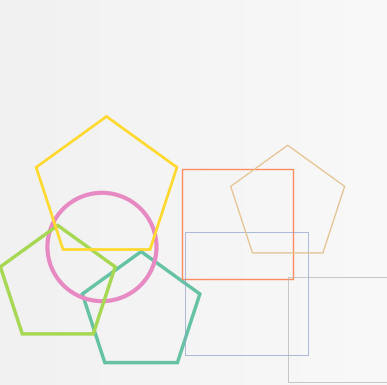[{"shape": "pentagon", "thickness": 2.5, "radius": 0.8, "center": [0.364, 0.187]}, {"shape": "square", "thickness": 1, "radius": 0.71, "center": [0.613, 0.419]}, {"shape": "square", "thickness": 0.5, "radius": 0.8, "center": [0.637, 0.238]}, {"shape": "circle", "thickness": 3, "radius": 0.7, "center": [0.263, 0.359]}, {"shape": "pentagon", "thickness": 2.5, "radius": 0.78, "center": [0.149, 0.259]}, {"shape": "pentagon", "thickness": 2, "radius": 0.95, "center": [0.275, 0.506]}, {"shape": "pentagon", "thickness": 1, "radius": 0.77, "center": [0.742, 0.468]}, {"shape": "square", "thickness": 0.5, "radius": 0.68, "center": [0.88, 0.144]}]